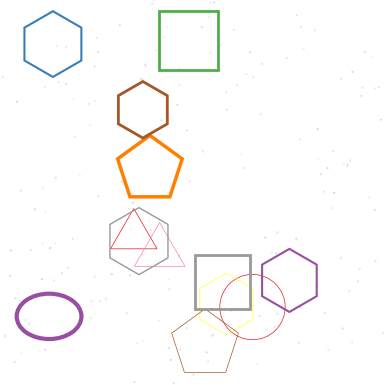[{"shape": "triangle", "thickness": 0.5, "radius": 0.35, "center": [0.347, 0.389]}, {"shape": "circle", "thickness": 0.5, "radius": 0.42, "center": [0.656, 0.202]}, {"shape": "hexagon", "thickness": 1.5, "radius": 0.43, "center": [0.137, 0.885]}, {"shape": "square", "thickness": 2, "radius": 0.38, "center": [0.491, 0.896]}, {"shape": "hexagon", "thickness": 1.5, "radius": 0.41, "center": [0.752, 0.272]}, {"shape": "oval", "thickness": 3, "radius": 0.42, "center": [0.127, 0.178]}, {"shape": "pentagon", "thickness": 2.5, "radius": 0.44, "center": [0.389, 0.56]}, {"shape": "hexagon", "thickness": 0.5, "radius": 0.4, "center": [0.588, 0.21]}, {"shape": "pentagon", "thickness": 0.5, "radius": 0.46, "center": [0.533, 0.107]}, {"shape": "hexagon", "thickness": 2, "radius": 0.37, "center": [0.371, 0.715]}, {"shape": "triangle", "thickness": 0.5, "radius": 0.38, "center": [0.415, 0.346]}, {"shape": "square", "thickness": 2, "radius": 0.35, "center": [0.578, 0.267]}, {"shape": "hexagon", "thickness": 1, "radius": 0.44, "center": [0.361, 0.374]}]